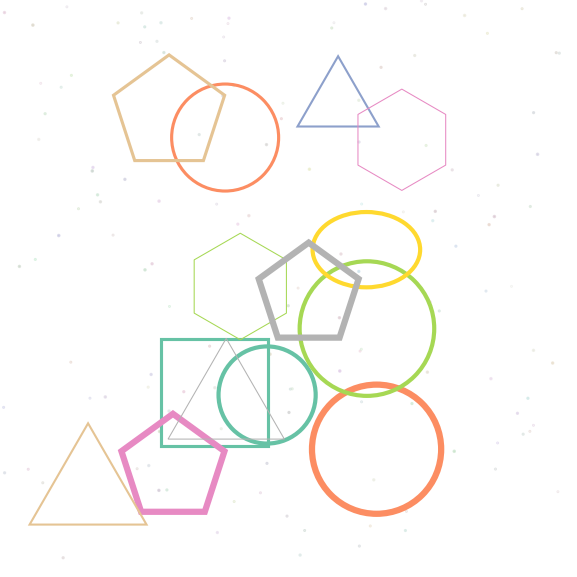[{"shape": "circle", "thickness": 2, "radius": 0.42, "center": [0.463, 0.315]}, {"shape": "square", "thickness": 1.5, "radius": 0.47, "center": [0.372, 0.32]}, {"shape": "circle", "thickness": 1.5, "radius": 0.46, "center": [0.39, 0.761]}, {"shape": "circle", "thickness": 3, "radius": 0.56, "center": [0.652, 0.221]}, {"shape": "triangle", "thickness": 1, "radius": 0.41, "center": [0.585, 0.821]}, {"shape": "hexagon", "thickness": 0.5, "radius": 0.44, "center": [0.696, 0.757]}, {"shape": "pentagon", "thickness": 3, "radius": 0.47, "center": [0.299, 0.189]}, {"shape": "circle", "thickness": 2, "radius": 0.58, "center": [0.635, 0.43]}, {"shape": "hexagon", "thickness": 0.5, "radius": 0.46, "center": [0.416, 0.503]}, {"shape": "oval", "thickness": 2, "radius": 0.47, "center": [0.634, 0.567]}, {"shape": "pentagon", "thickness": 1.5, "radius": 0.51, "center": [0.293, 0.803]}, {"shape": "triangle", "thickness": 1, "radius": 0.58, "center": [0.152, 0.149]}, {"shape": "pentagon", "thickness": 3, "radius": 0.45, "center": [0.535, 0.488]}, {"shape": "triangle", "thickness": 0.5, "radius": 0.58, "center": [0.392, 0.297]}]